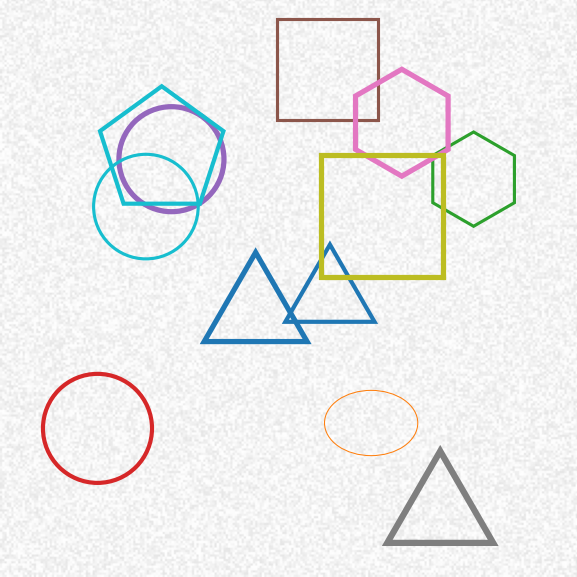[{"shape": "triangle", "thickness": 2, "radius": 0.45, "center": [0.571, 0.486]}, {"shape": "triangle", "thickness": 2.5, "radius": 0.51, "center": [0.443, 0.459]}, {"shape": "oval", "thickness": 0.5, "radius": 0.4, "center": [0.643, 0.267]}, {"shape": "hexagon", "thickness": 1.5, "radius": 0.41, "center": [0.82, 0.689]}, {"shape": "circle", "thickness": 2, "radius": 0.47, "center": [0.169, 0.257]}, {"shape": "circle", "thickness": 2.5, "radius": 0.45, "center": [0.297, 0.723]}, {"shape": "square", "thickness": 1.5, "radius": 0.44, "center": [0.567, 0.879]}, {"shape": "hexagon", "thickness": 2.5, "radius": 0.46, "center": [0.696, 0.787]}, {"shape": "triangle", "thickness": 3, "radius": 0.53, "center": [0.762, 0.112]}, {"shape": "square", "thickness": 2.5, "radius": 0.53, "center": [0.662, 0.625]}, {"shape": "circle", "thickness": 1.5, "radius": 0.45, "center": [0.253, 0.641]}, {"shape": "pentagon", "thickness": 2, "radius": 0.56, "center": [0.28, 0.737]}]